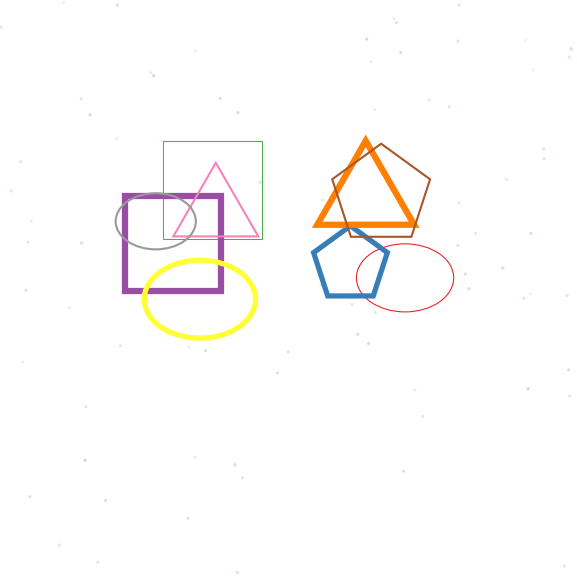[{"shape": "oval", "thickness": 0.5, "radius": 0.42, "center": [0.701, 0.518]}, {"shape": "pentagon", "thickness": 2.5, "radius": 0.34, "center": [0.607, 0.541]}, {"shape": "square", "thickness": 0.5, "radius": 0.43, "center": [0.367, 0.67]}, {"shape": "square", "thickness": 3, "radius": 0.41, "center": [0.3, 0.578]}, {"shape": "triangle", "thickness": 3, "radius": 0.48, "center": [0.633, 0.658]}, {"shape": "oval", "thickness": 2.5, "radius": 0.48, "center": [0.346, 0.481]}, {"shape": "pentagon", "thickness": 1, "radius": 0.45, "center": [0.66, 0.661]}, {"shape": "triangle", "thickness": 1, "radius": 0.42, "center": [0.374, 0.632]}, {"shape": "oval", "thickness": 1, "radius": 0.35, "center": [0.27, 0.616]}]